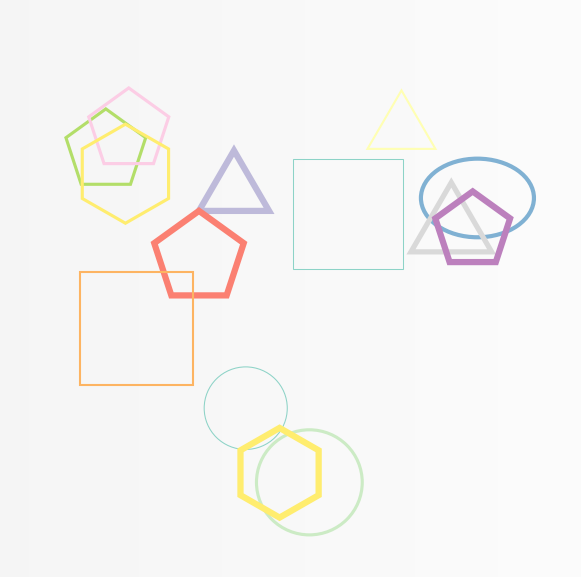[{"shape": "circle", "thickness": 0.5, "radius": 0.36, "center": [0.423, 0.292]}, {"shape": "square", "thickness": 0.5, "radius": 0.47, "center": [0.6, 0.629]}, {"shape": "triangle", "thickness": 1, "radius": 0.34, "center": [0.691, 0.775]}, {"shape": "triangle", "thickness": 3, "radius": 0.35, "center": [0.403, 0.669]}, {"shape": "pentagon", "thickness": 3, "radius": 0.4, "center": [0.342, 0.553]}, {"shape": "oval", "thickness": 2, "radius": 0.49, "center": [0.821, 0.656]}, {"shape": "square", "thickness": 1, "radius": 0.49, "center": [0.235, 0.43]}, {"shape": "pentagon", "thickness": 1.5, "radius": 0.36, "center": [0.182, 0.738]}, {"shape": "pentagon", "thickness": 1.5, "radius": 0.36, "center": [0.222, 0.774]}, {"shape": "triangle", "thickness": 2.5, "radius": 0.4, "center": [0.776, 0.603]}, {"shape": "pentagon", "thickness": 3, "radius": 0.34, "center": [0.813, 0.6]}, {"shape": "circle", "thickness": 1.5, "radius": 0.45, "center": [0.532, 0.164]}, {"shape": "hexagon", "thickness": 3, "radius": 0.39, "center": [0.481, 0.181]}, {"shape": "hexagon", "thickness": 1.5, "radius": 0.43, "center": [0.216, 0.698]}]